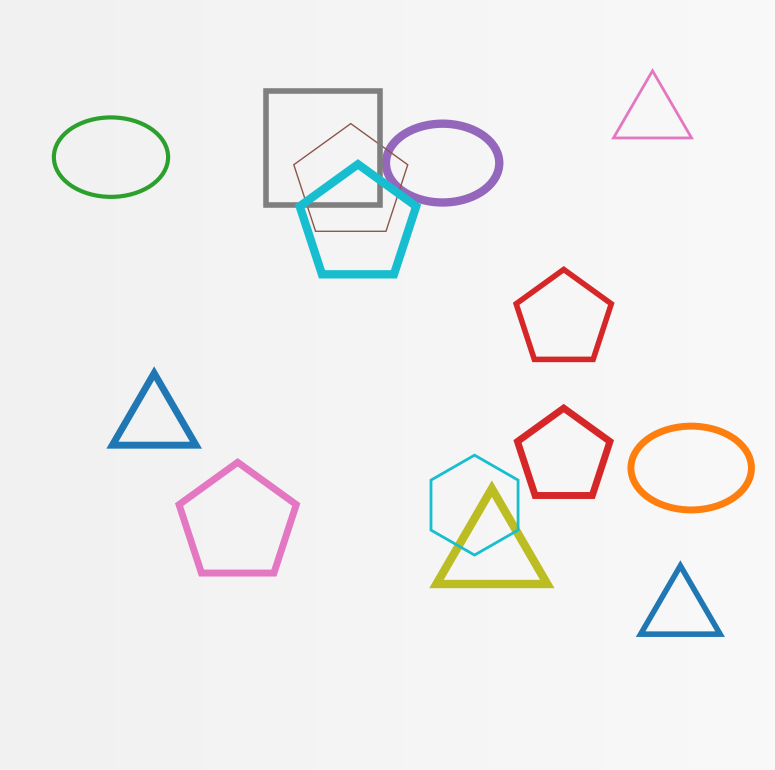[{"shape": "triangle", "thickness": 2, "radius": 0.3, "center": [0.878, 0.206]}, {"shape": "triangle", "thickness": 2.5, "radius": 0.31, "center": [0.199, 0.453]}, {"shape": "oval", "thickness": 2.5, "radius": 0.39, "center": [0.892, 0.392]}, {"shape": "oval", "thickness": 1.5, "radius": 0.37, "center": [0.143, 0.796]}, {"shape": "pentagon", "thickness": 2.5, "radius": 0.31, "center": [0.727, 0.407]}, {"shape": "pentagon", "thickness": 2, "radius": 0.32, "center": [0.727, 0.585]}, {"shape": "oval", "thickness": 3, "radius": 0.37, "center": [0.571, 0.788]}, {"shape": "pentagon", "thickness": 0.5, "radius": 0.39, "center": [0.453, 0.762]}, {"shape": "triangle", "thickness": 1, "radius": 0.29, "center": [0.842, 0.85]}, {"shape": "pentagon", "thickness": 2.5, "radius": 0.4, "center": [0.307, 0.32]}, {"shape": "square", "thickness": 2, "radius": 0.37, "center": [0.417, 0.808]}, {"shape": "triangle", "thickness": 3, "radius": 0.41, "center": [0.635, 0.283]}, {"shape": "pentagon", "thickness": 3, "radius": 0.4, "center": [0.462, 0.708]}, {"shape": "hexagon", "thickness": 1, "radius": 0.32, "center": [0.612, 0.344]}]